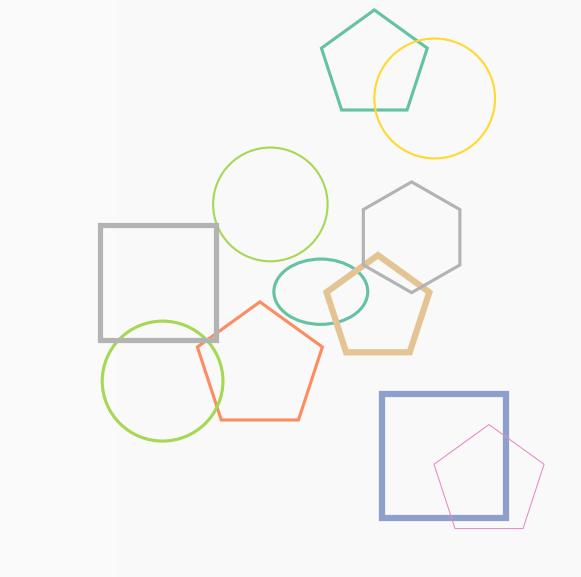[{"shape": "oval", "thickness": 1.5, "radius": 0.4, "center": [0.552, 0.494]}, {"shape": "pentagon", "thickness": 1.5, "radius": 0.48, "center": [0.644, 0.886]}, {"shape": "pentagon", "thickness": 1.5, "radius": 0.57, "center": [0.447, 0.363]}, {"shape": "square", "thickness": 3, "radius": 0.54, "center": [0.764, 0.21]}, {"shape": "pentagon", "thickness": 0.5, "radius": 0.5, "center": [0.841, 0.164]}, {"shape": "circle", "thickness": 1.5, "radius": 0.52, "center": [0.28, 0.339]}, {"shape": "circle", "thickness": 1, "radius": 0.49, "center": [0.465, 0.645]}, {"shape": "circle", "thickness": 1, "radius": 0.52, "center": [0.748, 0.829]}, {"shape": "pentagon", "thickness": 3, "radius": 0.47, "center": [0.65, 0.464]}, {"shape": "hexagon", "thickness": 1.5, "radius": 0.48, "center": [0.708, 0.588]}, {"shape": "square", "thickness": 2.5, "radius": 0.5, "center": [0.272, 0.51]}]